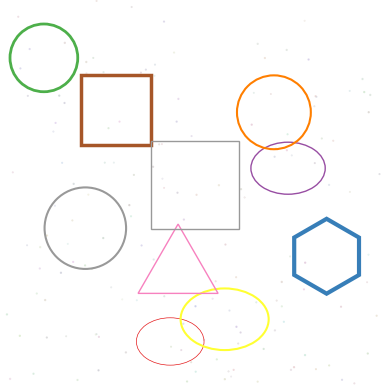[{"shape": "oval", "thickness": 0.5, "radius": 0.44, "center": [0.442, 0.113]}, {"shape": "hexagon", "thickness": 3, "radius": 0.49, "center": [0.848, 0.334]}, {"shape": "circle", "thickness": 2, "radius": 0.44, "center": [0.114, 0.85]}, {"shape": "oval", "thickness": 1, "radius": 0.48, "center": [0.748, 0.563]}, {"shape": "circle", "thickness": 1.5, "radius": 0.48, "center": [0.711, 0.708]}, {"shape": "oval", "thickness": 1.5, "radius": 0.57, "center": [0.583, 0.171]}, {"shape": "square", "thickness": 2.5, "radius": 0.45, "center": [0.302, 0.714]}, {"shape": "triangle", "thickness": 1, "radius": 0.6, "center": [0.463, 0.298]}, {"shape": "square", "thickness": 1, "radius": 0.57, "center": [0.506, 0.52]}, {"shape": "circle", "thickness": 1.5, "radius": 0.53, "center": [0.222, 0.407]}]